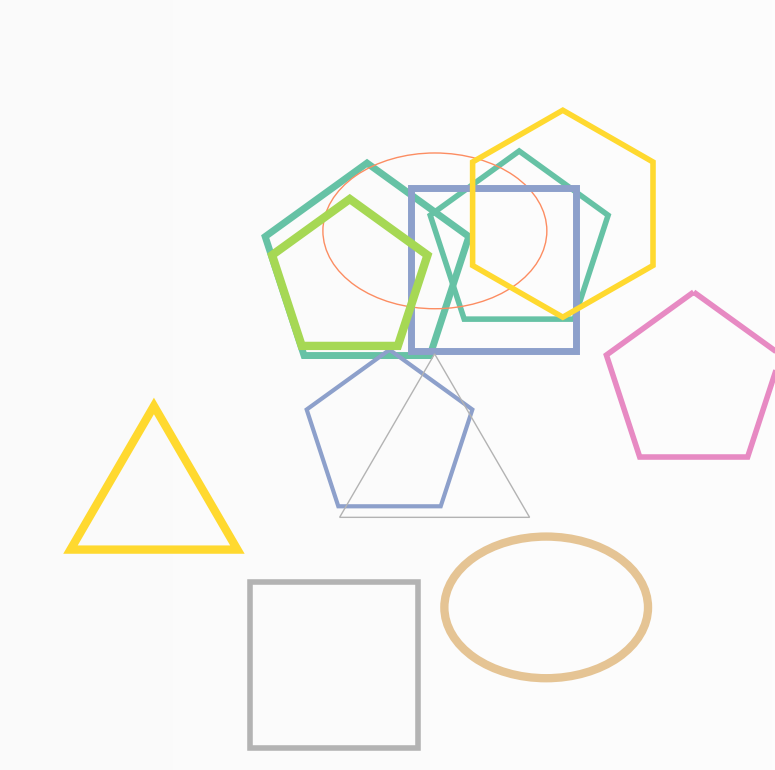[{"shape": "pentagon", "thickness": 2, "radius": 0.6, "center": [0.67, 0.683]}, {"shape": "pentagon", "thickness": 2.5, "radius": 0.69, "center": [0.474, 0.65]}, {"shape": "oval", "thickness": 0.5, "radius": 0.72, "center": [0.561, 0.7]}, {"shape": "pentagon", "thickness": 1.5, "radius": 0.56, "center": [0.503, 0.433]}, {"shape": "square", "thickness": 2.5, "radius": 0.53, "center": [0.637, 0.65]}, {"shape": "pentagon", "thickness": 2, "radius": 0.59, "center": [0.895, 0.502]}, {"shape": "pentagon", "thickness": 3, "radius": 0.53, "center": [0.451, 0.636]}, {"shape": "hexagon", "thickness": 2, "radius": 0.67, "center": [0.726, 0.722]}, {"shape": "triangle", "thickness": 3, "radius": 0.62, "center": [0.199, 0.348]}, {"shape": "oval", "thickness": 3, "radius": 0.66, "center": [0.705, 0.211]}, {"shape": "triangle", "thickness": 0.5, "radius": 0.71, "center": [0.561, 0.399]}, {"shape": "square", "thickness": 2, "radius": 0.54, "center": [0.431, 0.136]}]